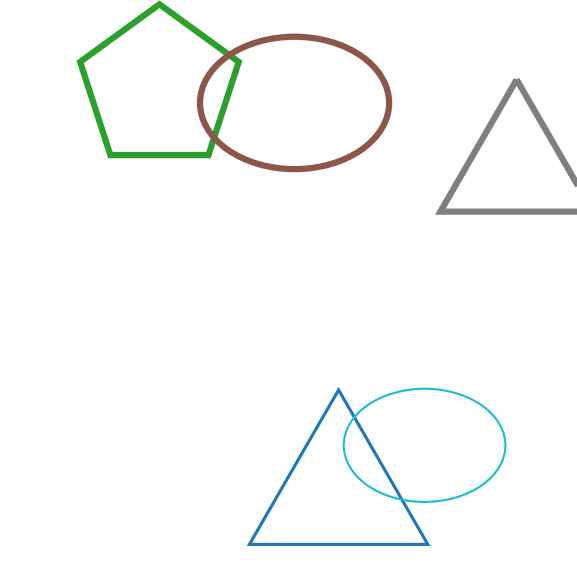[{"shape": "triangle", "thickness": 1.5, "radius": 0.89, "center": [0.586, 0.146]}, {"shape": "pentagon", "thickness": 3, "radius": 0.72, "center": [0.276, 0.847]}, {"shape": "oval", "thickness": 3, "radius": 0.82, "center": [0.51, 0.821]}, {"shape": "triangle", "thickness": 3, "radius": 0.76, "center": [0.895, 0.709]}, {"shape": "oval", "thickness": 1, "radius": 0.7, "center": [0.735, 0.228]}]